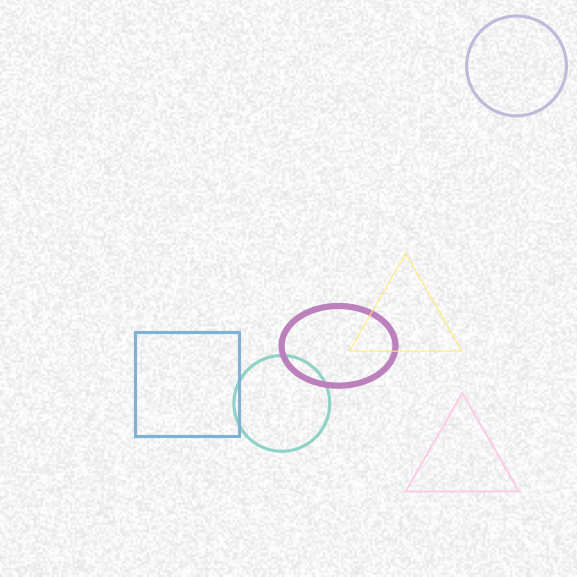[{"shape": "circle", "thickness": 1.5, "radius": 0.41, "center": [0.488, 0.301]}, {"shape": "circle", "thickness": 1.5, "radius": 0.43, "center": [0.894, 0.885]}, {"shape": "square", "thickness": 1.5, "radius": 0.45, "center": [0.324, 0.334]}, {"shape": "triangle", "thickness": 1, "radius": 0.57, "center": [0.801, 0.205]}, {"shape": "oval", "thickness": 3, "radius": 0.49, "center": [0.586, 0.4]}, {"shape": "triangle", "thickness": 0.5, "radius": 0.56, "center": [0.702, 0.447]}]